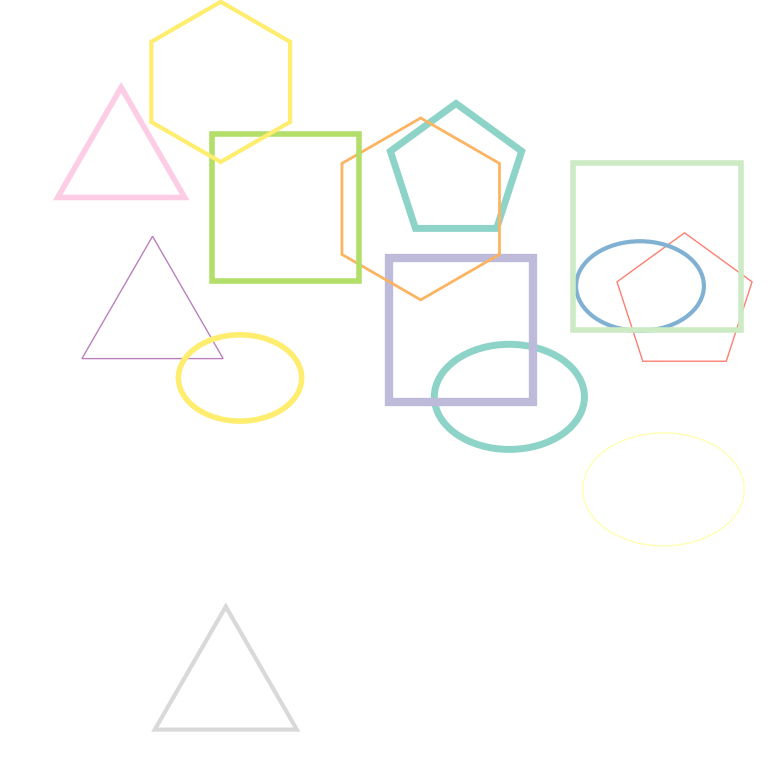[{"shape": "pentagon", "thickness": 2.5, "radius": 0.45, "center": [0.592, 0.776]}, {"shape": "oval", "thickness": 2.5, "radius": 0.49, "center": [0.662, 0.485]}, {"shape": "oval", "thickness": 0.5, "radius": 0.52, "center": [0.862, 0.364]}, {"shape": "square", "thickness": 3, "radius": 0.47, "center": [0.598, 0.572]}, {"shape": "pentagon", "thickness": 0.5, "radius": 0.46, "center": [0.889, 0.605]}, {"shape": "oval", "thickness": 1.5, "radius": 0.42, "center": [0.831, 0.629]}, {"shape": "hexagon", "thickness": 1, "radius": 0.59, "center": [0.546, 0.729]}, {"shape": "square", "thickness": 2, "radius": 0.48, "center": [0.371, 0.731]}, {"shape": "triangle", "thickness": 2, "radius": 0.48, "center": [0.157, 0.791]}, {"shape": "triangle", "thickness": 1.5, "radius": 0.53, "center": [0.293, 0.106]}, {"shape": "triangle", "thickness": 0.5, "radius": 0.53, "center": [0.198, 0.587]}, {"shape": "square", "thickness": 2, "radius": 0.54, "center": [0.853, 0.68]}, {"shape": "oval", "thickness": 2, "radius": 0.4, "center": [0.312, 0.509]}, {"shape": "hexagon", "thickness": 1.5, "radius": 0.52, "center": [0.287, 0.894]}]